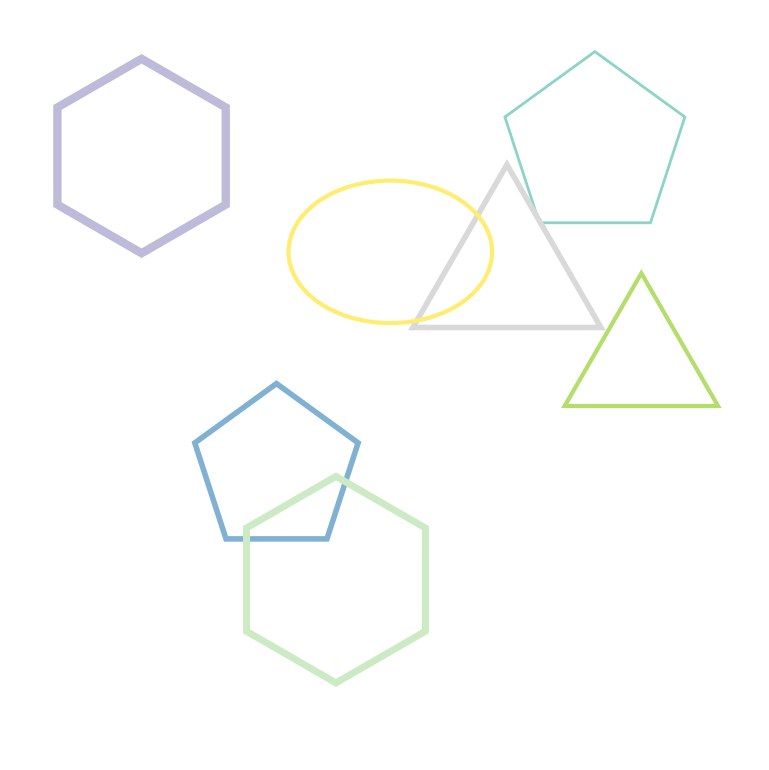[{"shape": "pentagon", "thickness": 1, "radius": 0.61, "center": [0.773, 0.81]}, {"shape": "hexagon", "thickness": 3, "radius": 0.63, "center": [0.184, 0.797]}, {"shape": "pentagon", "thickness": 2, "radius": 0.56, "center": [0.359, 0.39]}, {"shape": "triangle", "thickness": 1.5, "radius": 0.57, "center": [0.833, 0.53]}, {"shape": "triangle", "thickness": 2, "radius": 0.7, "center": [0.658, 0.645]}, {"shape": "hexagon", "thickness": 2.5, "radius": 0.67, "center": [0.436, 0.247]}, {"shape": "oval", "thickness": 1.5, "radius": 0.66, "center": [0.507, 0.673]}]